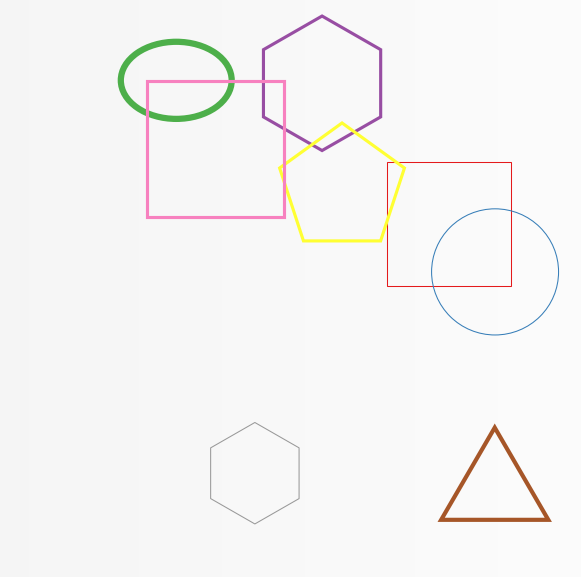[{"shape": "square", "thickness": 0.5, "radius": 0.53, "center": [0.773, 0.611]}, {"shape": "circle", "thickness": 0.5, "radius": 0.55, "center": [0.852, 0.528]}, {"shape": "oval", "thickness": 3, "radius": 0.48, "center": [0.303, 0.86]}, {"shape": "hexagon", "thickness": 1.5, "radius": 0.58, "center": [0.554, 0.855]}, {"shape": "pentagon", "thickness": 1.5, "radius": 0.56, "center": [0.588, 0.673]}, {"shape": "triangle", "thickness": 2, "radius": 0.53, "center": [0.851, 0.152]}, {"shape": "square", "thickness": 1.5, "radius": 0.59, "center": [0.37, 0.741]}, {"shape": "hexagon", "thickness": 0.5, "radius": 0.44, "center": [0.438, 0.18]}]